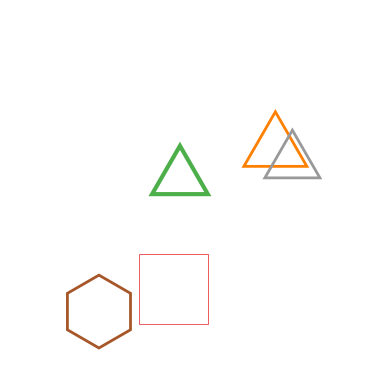[{"shape": "square", "thickness": 0.5, "radius": 0.45, "center": [0.45, 0.25]}, {"shape": "triangle", "thickness": 3, "radius": 0.42, "center": [0.467, 0.538]}, {"shape": "triangle", "thickness": 2, "radius": 0.47, "center": [0.715, 0.615]}, {"shape": "hexagon", "thickness": 2, "radius": 0.47, "center": [0.257, 0.191]}, {"shape": "triangle", "thickness": 2, "radius": 0.41, "center": [0.759, 0.579]}]